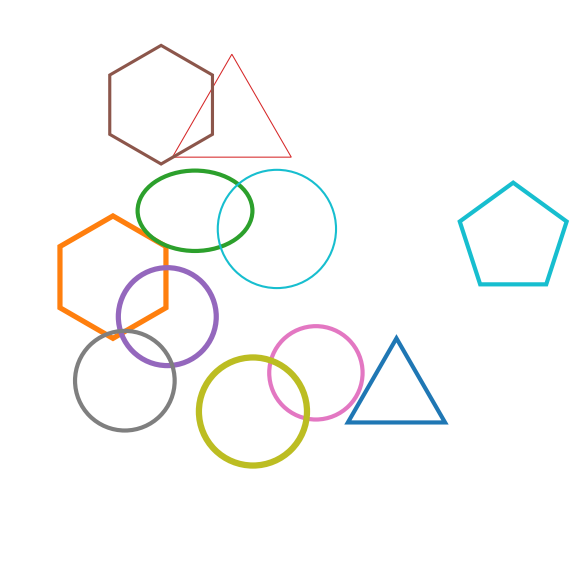[{"shape": "triangle", "thickness": 2, "radius": 0.49, "center": [0.687, 0.316]}, {"shape": "hexagon", "thickness": 2.5, "radius": 0.53, "center": [0.196, 0.519]}, {"shape": "oval", "thickness": 2, "radius": 0.5, "center": [0.338, 0.634]}, {"shape": "triangle", "thickness": 0.5, "radius": 0.59, "center": [0.401, 0.786]}, {"shape": "circle", "thickness": 2.5, "radius": 0.42, "center": [0.29, 0.451]}, {"shape": "hexagon", "thickness": 1.5, "radius": 0.51, "center": [0.279, 0.818]}, {"shape": "circle", "thickness": 2, "radius": 0.4, "center": [0.547, 0.354]}, {"shape": "circle", "thickness": 2, "radius": 0.43, "center": [0.216, 0.34]}, {"shape": "circle", "thickness": 3, "radius": 0.47, "center": [0.438, 0.287]}, {"shape": "circle", "thickness": 1, "radius": 0.51, "center": [0.479, 0.603]}, {"shape": "pentagon", "thickness": 2, "radius": 0.49, "center": [0.889, 0.585]}]